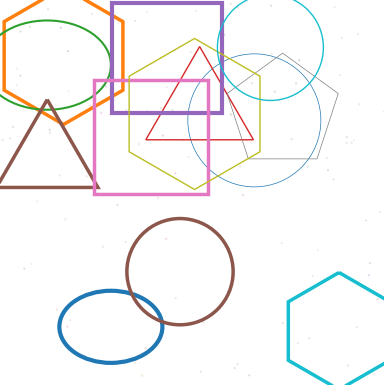[{"shape": "circle", "thickness": 0.5, "radius": 0.86, "center": [0.661, 0.687]}, {"shape": "oval", "thickness": 3, "radius": 0.67, "center": [0.288, 0.151]}, {"shape": "hexagon", "thickness": 2.5, "radius": 0.89, "center": [0.165, 0.855]}, {"shape": "oval", "thickness": 1.5, "radius": 0.83, "center": [0.122, 0.831]}, {"shape": "triangle", "thickness": 1, "radius": 0.81, "center": [0.518, 0.718]}, {"shape": "square", "thickness": 3, "radius": 0.72, "center": [0.434, 0.849]}, {"shape": "circle", "thickness": 2.5, "radius": 0.69, "center": [0.468, 0.294]}, {"shape": "triangle", "thickness": 2.5, "radius": 0.76, "center": [0.123, 0.589]}, {"shape": "square", "thickness": 2.5, "radius": 0.74, "center": [0.392, 0.643]}, {"shape": "pentagon", "thickness": 0.5, "radius": 0.76, "center": [0.734, 0.71]}, {"shape": "hexagon", "thickness": 1, "radius": 0.98, "center": [0.505, 0.704]}, {"shape": "hexagon", "thickness": 2.5, "radius": 0.76, "center": [0.881, 0.14]}, {"shape": "circle", "thickness": 1, "radius": 0.69, "center": [0.702, 0.877]}]